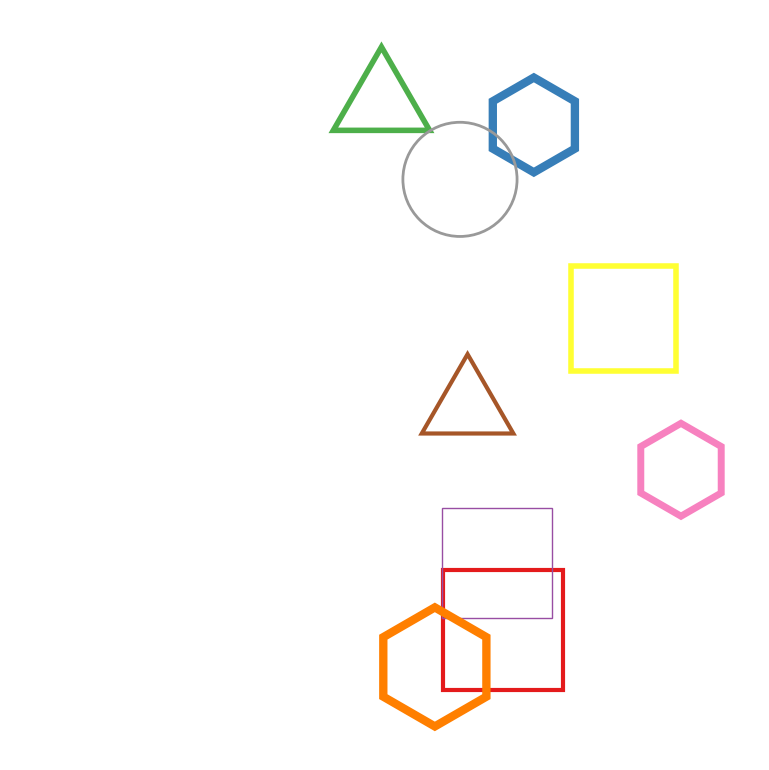[{"shape": "square", "thickness": 1.5, "radius": 0.39, "center": [0.653, 0.181]}, {"shape": "hexagon", "thickness": 3, "radius": 0.31, "center": [0.693, 0.838]}, {"shape": "triangle", "thickness": 2, "radius": 0.36, "center": [0.495, 0.867]}, {"shape": "square", "thickness": 0.5, "radius": 0.36, "center": [0.645, 0.269]}, {"shape": "hexagon", "thickness": 3, "radius": 0.39, "center": [0.565, 0.134]}, {"shape": "square", "thickness": 2, "radius": 0.34, "center": [0.81, 0.587]}, {"shape": "triangle", "thickness": 1.5, "radius": 0.34, "center": [0.607, 0.471]}, {"shape": "hexagon", "thickness": 2.5, "radius": 0.3, "center": [0.884, 0.39]}, {"shape": "circle", "thickness": 1, "radius": 0.37, "center": [0.597, 0.767]}]